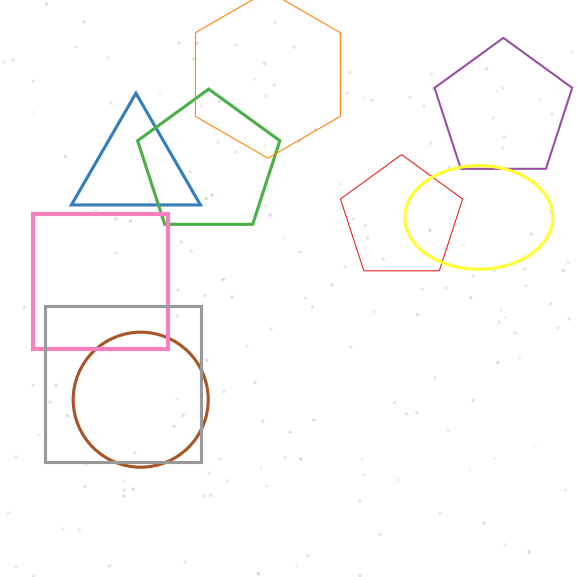[{"shape": "pentagon", "thickness": 0.5, "radius": 0.56, "center": [0.695, 0.62]}, {"shape": "triangle", "thickness": 1.5, "radius": 0.64, "center": [0.235, 0.709]}, {"shape": "pentagon", "thickness": 1.5, "radius": 0.65, "center": [0.361, 0.715]}, {"shape": "pentagon", "thickness": 1, "radius": 0.63, "center": [0.872, 0.808]}, {"shape": "hexagon", "thickness": 0.5, "radius": 0.72, "center": [0.464, 0.87]}, {"shape": "oval", "thickness": 1.5, "radius": 0.64, "center": [0.829, 0.623]}, {"shape": "circle", "thickness": 1.5, "radius": 0.58, "center": [0.244, 0.307]}, {"shape": "square", "thickness": 2, "radius": 0.58, "center": [0.174, 0.512]}, {"shape": "square", "thickness": 1.5, "radius": 0.68, "center": [0.213, 0.335]}]